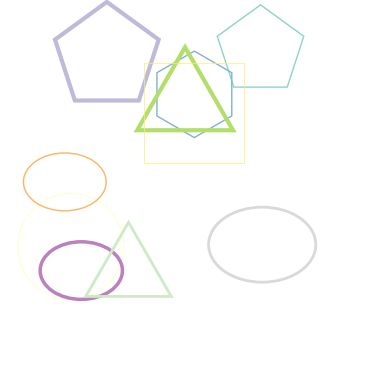[{"shape": "pentagon", "thickness": 1, "radius": 0.59, "center": [0.677, 0.869]}, {"shape": "circle", "thickness": 0.5, "radius": 0.69, "center": [0.184, 0.36]}, {"shape": "pentagon", "thickness": 3, "radius": 0.71, "center": [0.278, 0.853]}, {"shape": "hexagon", "thickness": 1, "radius": 0.56, "center": [0.505, 0.755]}, {"shape": "oval", "thickness": 1, "radius": 0.54, "center": [0.168, 0.528]}, {"shape": "triangle", "thickness": 3, "radius": 0.72, "center": [0.481, 0.734]}, {"shape": "oval", "thickness": 2, "radius": 0.7, "center": [0.681, 0.365]}, {"shape": "oval", "thickness": 2.5, "radius": 0.53, "center": [0.211, 0.297]}, {"shape": "triangle", "thickness": 2, "radius": 0.64, "center": [0.334, 0.294]}, {"shape": "square", "thickness": 0.5, "radius": 0.65, "center": [0.503, 0.706]}]